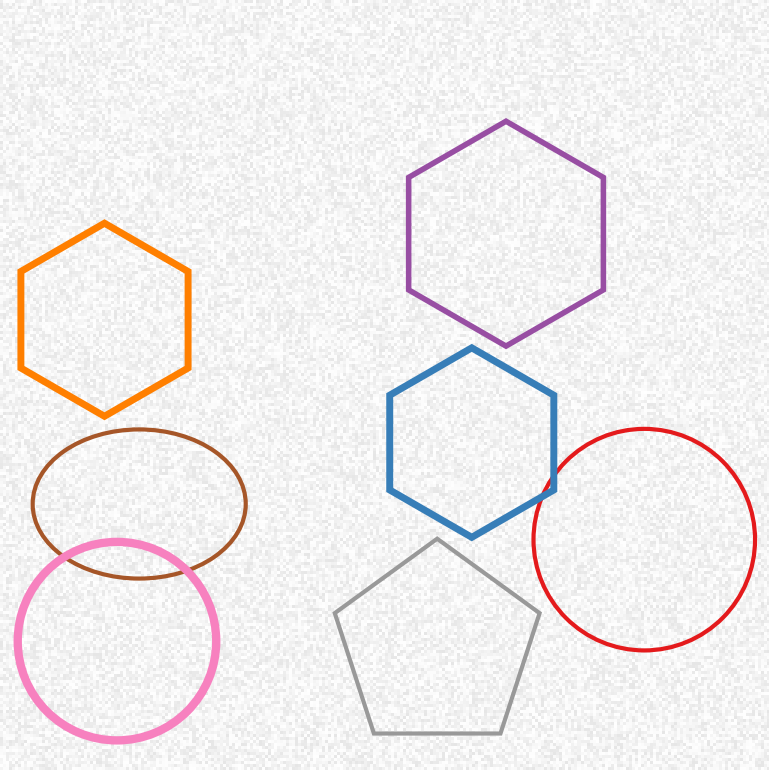[{"shape": "circle", "thickness": 1.5, "radius": 0.72, "center": [0.837, 0.299]}, {"shape": "hexagon", "thickness": 2.5, "radius": 0.62, "center": [0.613, 0.425]}, {"shape": "hexagon", "thickness": 2, "radius": 0.73, "center": [0.657, 0.697]}, {"shape": "hexagon", "thickness": 2.5, "radius": 0.63, "center": [0.136, 0.585]}, {"shape": "oval", "thickness": 1.5, "radius": 0.69, "center": [0.181, 0.345]}, {"shape": "circle", "thickness": 3, "radius": 0.64, "center": [0.152, 0.167]}, {"shape": "pentagon", "thickness": 1.5, "radius": 0.7, "center": [0.568, 0.161]}]